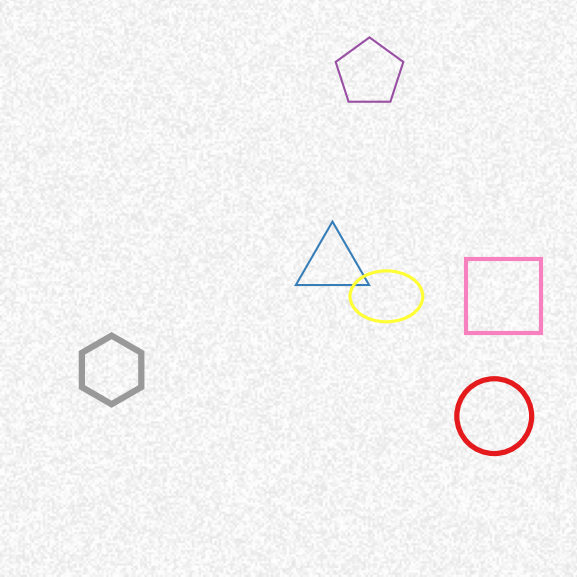[{"shape": "circle", "thickness": 2.5, "radius": 0.32, "center": [0.856, 0.279]}, {"shape": "triangle", "thickness": 1, "radius": 0.37, "center": [0.576, 0.542]}, {"shape": "pentagon", "thickness": 1, "radius": 0.31, "center": [0.64, 0.873]}, {"shape": "oval", "thickness": 1.5, "radius": 0.31, "center": [0.669, 0.486]}, {"shape": "square", "thickness": 2, "radius": 0.32, "center": [0.872, 0.486]}, {"shape": "hexagon", "thickness": 3, "radius": 0.3, "center": [0.193, 0.359]}]